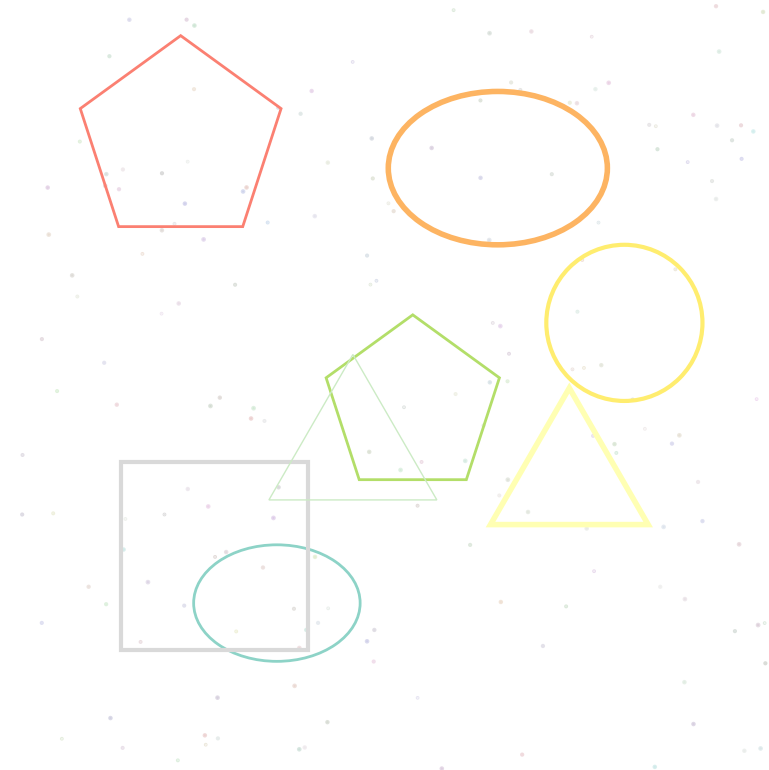[{"shape": "oval", "thickness": 1, "radius": 0.54, "center": [0.36, 0.217]}, {"shape": "triangle", "thickness": 2, "radius": 0.59, "center": [0.739, 0.378]}, {"shape": "pentagon", "thickness": 1, "radius": 0.69, "center": [0.235, 0.817]}, {"shape": "oval", "thickness": 2, "radius": 0.71, "center": [0.647, 0.782]}, {"shape": "pentagon", "thickness": 1, "radius": 0.59, "center": [0.536, 0.473]}, {"shape": "square", "thickness": 1.5, "radius": 0.61, "center": [0.278, 0.278]}, {"shape": "triangle", "thickness": 0.5, "radius": 0.63, "center": [0.458, 0.414]}, {"shape": "circle", "thickness": 1.5, "radius": 0.51, "center": [0.811, 0.581]}]